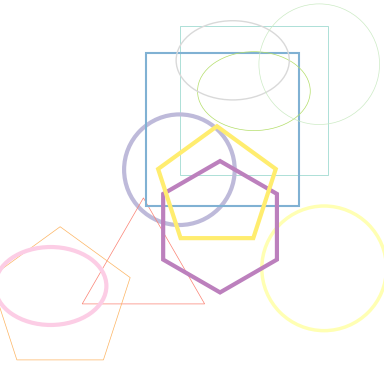[{"shape": "square", "thickness": 0.5, "radius": 0.97, "center": [0.66, 0.74]}, {"shape": "circle", "thickness": 2.5, "radius": 0.81, "center": [0.842, 0.303]}, {"shape": "circle", "thickness": 3, "radius": 0.72, "center": [0.466, 0.559]}, {"shape": "triangle", "thickness": 0.5, "radius": 0.92, "center": [0.373, 0.302]}, {"shape": "square", "thickness": 1.5, "radius": 0.99, "center": [0.579, 0.663]}, {"shape": "pentagon", "thickness": 0.5, "radius": 0.96, "center": [0.156, 0.22]}, {"shape": "oval", "thickness": 0.5, "radius": 0.73, "center": [0.659, 0.763]}, {"shape": "oval", "thickness": 3, "radius": 0.72, "center": [0.132, 0.257]}, {"shape": "oval", "thickness": 1, "radius": 0.73, "center": [0.604, 0.843]}, {"shape": "hexagon", "thickness": 3, "radius": 0.85, "center": [0.572, 0.411]}, {"shape": "circle", "thickness": 0.5, "radius": 0.78, "center": [0.829, 0.833]}, {"shape": "pentagon", "thickness": 3, "radius": 0.8, "center": [0.563, 0.511]}]